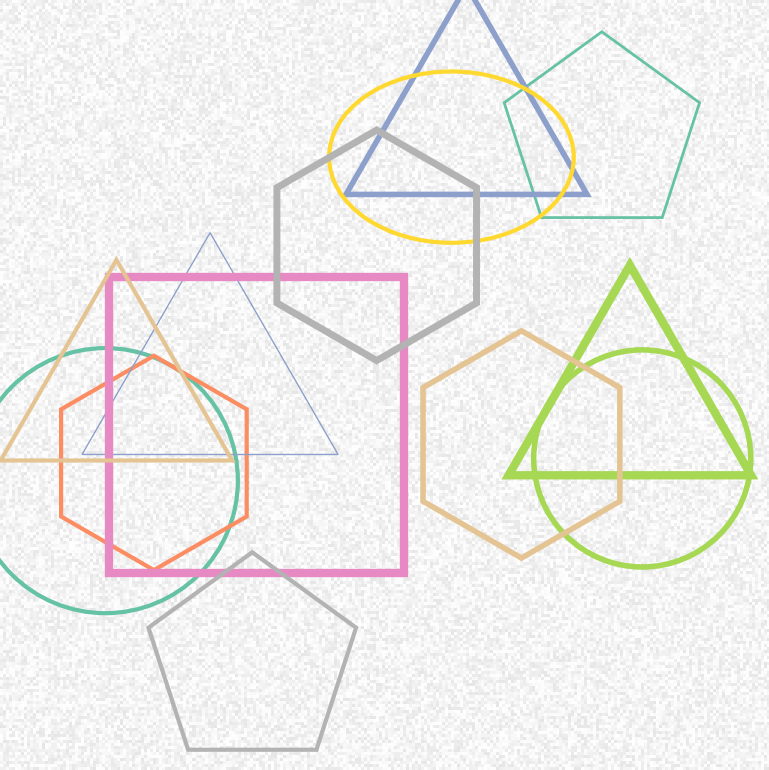[{"shape": "circle", "thickness": 1.5, "radius": 0.86, "center": [0.137, 0.376]}, {"shape": "pentagon", "thickness": 1, "radius": 0.67, "center": [0.782, 0.825]}, {"shape": "hexagon", "thickness": 1.5, "radius": 0.7, "center": [0.2, 0.399]}, {"shape": "triangle", "thickness": 2, "radius": 0.9, "center": [0.606, 0.838]}, {"shape": "triangle", "thickness": 0.5, "radius": 0.96, "center": [0.273, 0.506]}, {"shape": "square", "thickness": 3, "radius": 0.96, "center": [0.333, 0.448]}, {"shape": "circle", "thickness": 2, "radius": 0.7, "center": [0.834, 0.405]}, {"shape": "triangle", "thickness": 3, "radius": 0.91, "center": [0.818, 0.474]}, {"shape": "oval", "thickness": 1.5, "radius": 0.79, "center": [0.586, 0.796]}, {"shape": "hexagon", "thickness": 2, "radius": 0.74, "center": [0.677, 0.423]}, {"shape": "triangle", "thickness": 1.5, "radius": 0.87, "center": [0.151, 0.489]}, {"shape": "pentagon", "thickness": 1.5, "radius": 0.71, "center": [0.328, 0.141]}, {"shape": "hexagon", "thickness": 2.5, "radius": 0.75, "center": [0.489, 0.681]}]